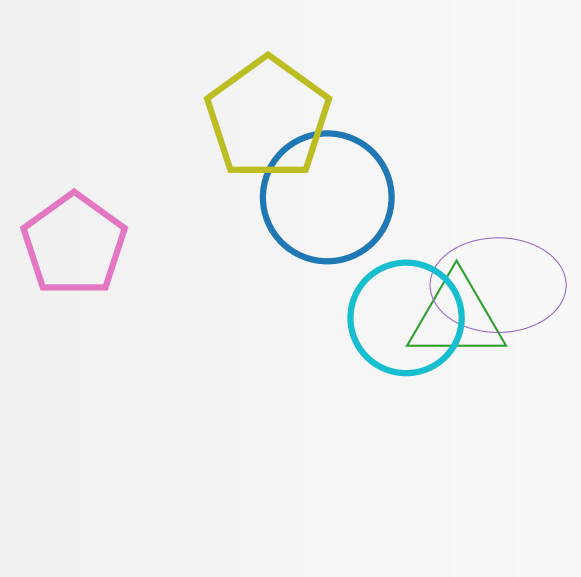[{"shape": "circle", "thickness": 3, "radius": 0.55, "center": [0.563, 0.657]}, {"shape": "triangle", "thickness": 1, "radius": 0.49, "center": [0.785, 0.45]}, {"shape": "oval", "thickness": 0.5, "radius": 0.59, "center": [0.857, 0.505]}, {"shape": "pentagon", "thickness": 3, "radius": 0.46, "center": [0.128, 0.576]}, {"shape": "pentagon", "thickness": 3, "radius": 0.55, "center": [0.461, 0.794]}, {"shape": "circle", "thickness": 3, "radius": 0.48, "center": [0.699, 0.449]}]